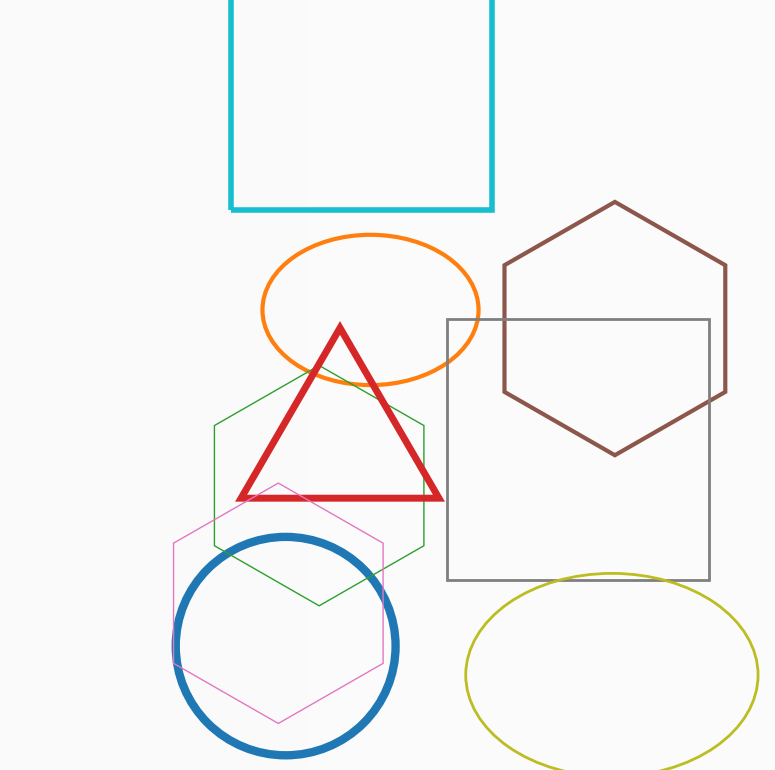[{"shape": "circle", "thickness": 3, "radius": 0.71, "center": [0.369, 0.161]}, {"shape": "oval", "thickness": 1.5, "radius": 0.7, "center": [0.478, 0.597]}, {"shape": "hexagon", "thickness": 0.5, "radius": 0.78, "center": [0.412, 0.369]}, {"shape": "triangle", "thickness": 2.5, "radius": 0.74, "center": [0.439, 0.427]}, {"shape": "hexagon", "thickness": 1.5, "radius": 0.82, "center": [0.793, 0.573]}, {"shape": "hexagon", "thickness": 0.5, "radius": 0.78, "center": [0.359, 0.217]}, {"shape": "square", "thickness": 1, "radius": 0.85, "center": [0.746, 0.416]}, {"shape": "oval", "thickness": 1, "radius": 0.94, "center": [0.79, 0.123]}, {"shape": "square", "thickness": 2, "radius": 0.84, "center": [0.467, 0.896]}]